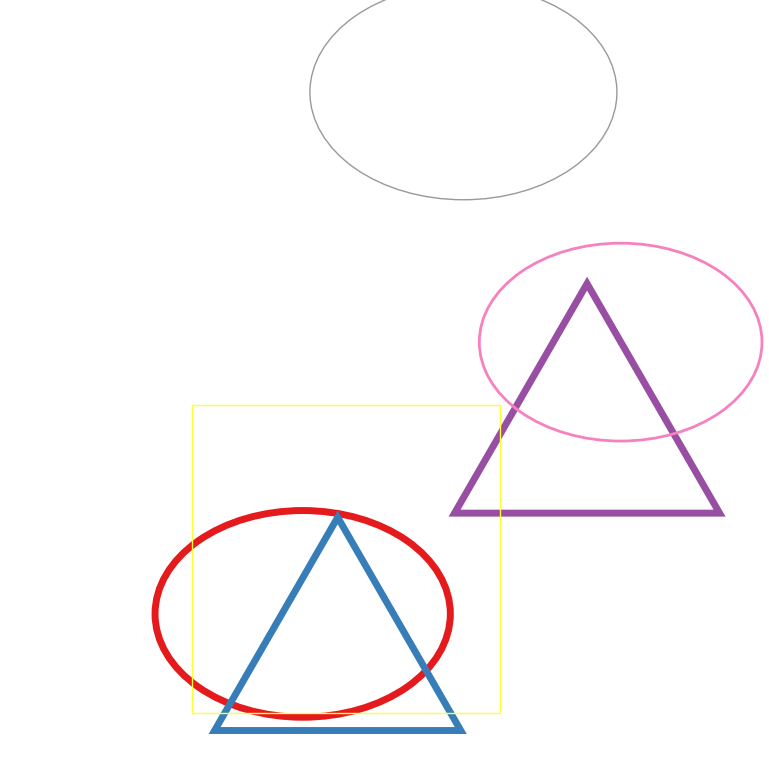[{"shape": "oval", "thickness": 2.5, "radius": 0.96, "center": [0.393, 0.203]}, {"shape": "triangle", "thickness": 2.5, "radius": 0.92, "center": [0.439, 0.144]}, {"shape": "triangle", "thickness": 2.5, "radius": 0.99, "center": [0.762, 0.433]}, {"shape": "square", "thickness": 0.5, "radius": 1.0, "center": [0.449, 0.274]}, {"shape": "oval", "thickness": 1, "radius": 0.92, "center": [0.806, 0.556]}, {"shape": "oval", "thickness": 0.5, "radius": 1.0, "center": [0.602, 0.88]}]